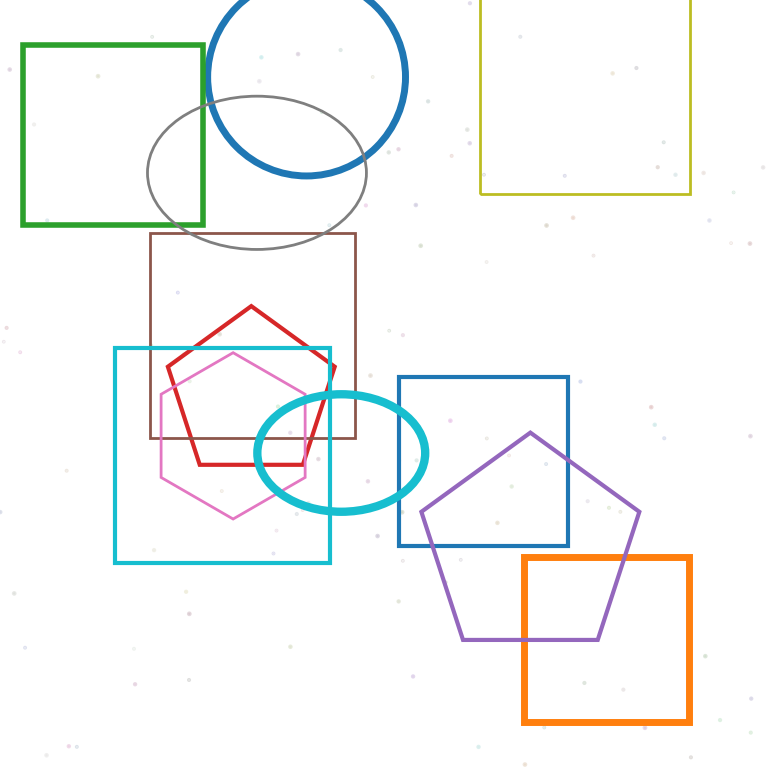[{"shape": "square", "thickness": 1.5, "radius": 0.55, "center": [0.628, 0.401]}, {"shape": "circle", "thickness": 2.5, "radius": 0.64, "center": [0.398, 0.9]}, {"shape": "square", "thickness": 2.5, "radius": 0.54, "center": [0.787, 0.17]}, {"shape": "square", "thickness": 2, "radius": 0.58, "center": [0.147, 0.825]}, {"shape": "pentagon", "thickness": 1.5, "radius": 0.57, "center": [0.326, 0.489]}, {"shape": "pentagon", "thickness": 1.5, "radius": 0.74, "center": [0.689, 0.289]}, {"shape": "square", "thickness": 1, "radius": 0.67, "center": [0.327, 0.565]}, {"shape": "hexagon", "thickness": 1, "radius": 0.54, "center": [0.303, 0.434]}, {"shape": "oval", "thickness": 1, "radius": 0.71, "center": [0.334, 0.776]}, {"shape": "square", "thickness": 1, "radius": 0.68, "center": [0.76, 0.884]}, {"shape": "square", "thickness": 1.5, "radius": 0.7, "center": [0.289, 0.408]}, {"shape": "oval", "thickness": 3, "radius": 0.55, "center": [0.443, 0.412]}]